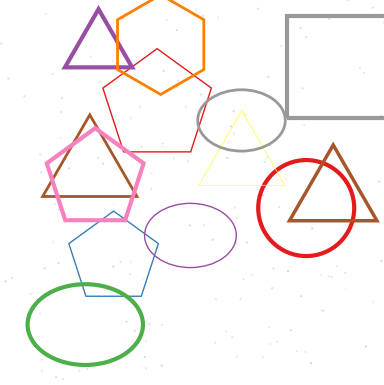[{"shape": "circle", "thickness": 3, "radius": 0.62, "center": [0.795, 0.46]}, {"shape": "pentagon", "thickness": 1, "radius": 0.74, "center": [0.408, 0.725]}, {"shape": "pentagon", "thickness": 1, "radius": 0.61, "center": [0.295, 0.329]}, {"shape": "oval", "thickness": 3, "radius": 0.75, "center": [0.222, 0.157]}, {"shape": "triangle", "thickness": 3, "radius": 0.5, "center": [0.256, 0.875]}, {"shape": "oval", "thickness": 1, "radius": 0.6, "center": [0.495, 0.388]}, {"shape": "hexagon", "thickness": 2, "radius": 0.65, "center": [0.417, 0.884]}, {"shape": "triangle", "thickness": 0.5, "radius": 0.65, "center": [0.628, 0.584]}, {"shape": "triangle", "thickness": 2.5, "radius": 0.66, "center": [0.865, 0.492]}, {"shape": "triangle", "thickness": 2, "radius": 0.71, "center": [0.233, 0.56]}, {"shape": "pentagon", "thickness": 3, "radius": 0.66, "center": [0.247, 0.535]}, {"shape": "oval", "thickness": 2, "radius": 0.57, "center": [0.627, 0.687]}, {"shape": "square", "thickness": 3, "radius": 0.66, "center": [0.877, 0.826]}]